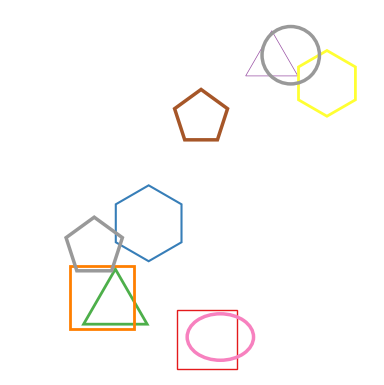[{"shape": "square", "thickness": 1, "radius": 0.39, "center": [0.538, 0.119]}, {"shape": "hexagon", "thickness": 1.5, "radius": 0.49, "center": [0.386, 0.42]}, {"shape": "triangle", "thickness": 2, "radius": 0.48, "center": [0.3, 0.206]}, {"shape": "triangle", "thickness": 0.5, "radius": 0.39, "center": [0.706, 0.842]}, {"shape": "square", "thickness": 2, "radius": 0.41, "center": [0.265, 0.227]}, {"shape": "hexagon", "thickness": 2, "radius": 0.43, "center": [0.849, 0.783]}, {"shape": "pentagon", "thickness": 2.5, "radius": 0.36, "center": [0.522, 0.695]}, {"shape": "oval", "thickness": 2.5, "radius": 0.43, "center": [0.572, 0.125]}, {"shape": "circle", "thickness": 2.5, "radius": 0.37, "center": [0.755, 0.857]}, {"shape": "pentagon", "thickness": 2.5, "radius": 0.38, "center": [0.245, 0.359]}]